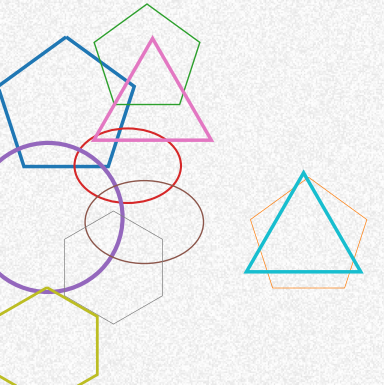[{"shape": "pentagon", "thickness": 2.5, "radius": 0.93, "center": [0.172, 0.718]}, {"shape": "pentagon", "thickness": 0.5, "radius": 0.79, "center": [0.802, 0.381]}, {"shape": "pentagon", "thickness": 1, "radius": 0.72, "center": [0.382, 0.845]}, {"shape": "oval", "thickness": 1.5, "radius": 0.69, "center": [0.332, 0.57]}, {"shape": "circle", "thickness": 3, "radius": 0.97, "center": [0.125, 0.435]}, {"shape": "oval", "thickness": 1, "radius": 0.77, "center": [0.375, 0.423]}, {"shape": "triangle", "thickness": 2.5, "radius": 0.88, "center": [0.396, 0.724]}, {"shape": "hexagon", "thickness": 0.5, "radius": 0.73, "center": [0.295, 0.305]}, {"shape": "hexagon", "thickness": 2, "radius": 0.75, "center": [0.122, 0.102]}, {"shape": "triangle", "thickness": 2.5, "radius": 0.86, "center": [0.789, 0.38]}]